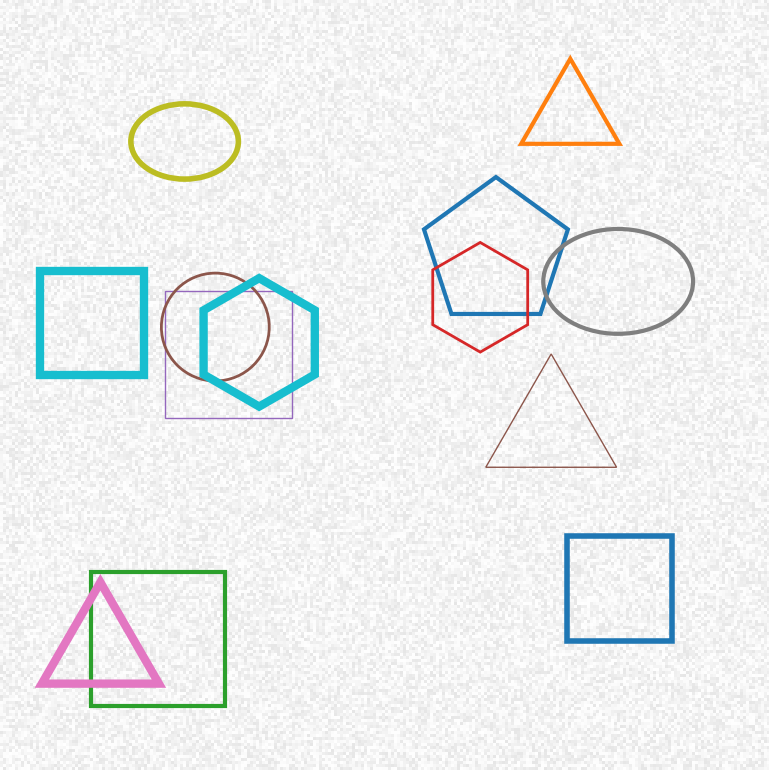[{"shape": "pentagon", "thickness": 1.5, "radius": 0.49, "center": [0.644, 0.672]}, {"shape": "square", "thickness": 2, "radius": 0.34, "center": [0.804, 0.235]}, {"shape": "triangle", "thickness": 1.5, "radius": 0.37, "center": [0.741, 0.85]}, {"shape": "square", "thickness": 1.5, "radius": 0.43, "center": [0.205, 0.17]}, {"shape": "hexagon", "thickness": 1, "radius": 0.36, "center": [0.624, 0.614]}, {"shape": "square", "thickness": 0.5, "radius": 0.41, "center": [0.297, 0.54]}, {"shape": "circle", "thickness": 1, "radius": 0.35, "center": [0.28, 0.575]}, {"shape": "triangle", "thickness": 0.5, "radius": 0.49, "center": [0.716, 0.442]}, {"shape": "triangle", "thickness": 3, "radius": 0.44, "center": [0.13, 0.156]}, {"shape": "oval", "thickness": 1.5, "radius": 0.49, "center": [0.803, 0.635]}, {"shape": "oval", "thickness": 2, "radius": 0.35, "center": [0.24, 0.816]}, {"shape": "hexagon", "thickness": 3, "radius": 0.42, "center": [0.337, 0.555]}, {"shape": "square", "thickness": 3, "radius": 0.34, "center": [0.12, 0.581]}]